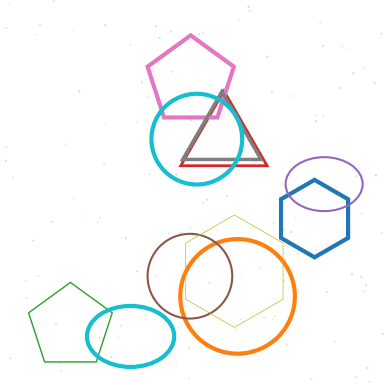[{"shape": "hexagon", "thickness": 3, "radius": 0.5, "center": [0.817, 0.432]}, {"shape": "circle", "thickness": 3, "radius": 0.74, "center": [0.617, 0.23]}, {"shape": "pentagon", "thickness": 1, "radius": 0.57, "center": [0.183, 0.152]}, {"shape": "triangle", "thickness": 2, "radius": 0.65, "center": [0.582, 0.634]}, {"shape": "oval", "thickness": 1.5, "radius": 0.5, "center": [0.842, 0.522]}, {"shape": "circle", "thickness": 1.5, "radius": 0.55, "center": [0.493, 0.283]}, {"shape": "pentagon", "thickness": 3, "radius": 0.59, "center": [0.495, 0.79]}, {"shape": "triangle", "thickness": 2.5, "radius": 0.59, "center": [0.576, 0.645]}, {"shape": "hexagon", "thickness": 0.5, "radius": 0.73, "center": [0.609, 0.296]}, {"shape": "oval", "thickness": 3, "radius": 0.57, "center": [0.339, 0.126]}, {"shape": "circle", "thickness": 3, "radius": 0.59, "center": [0.511, 0.639]}]